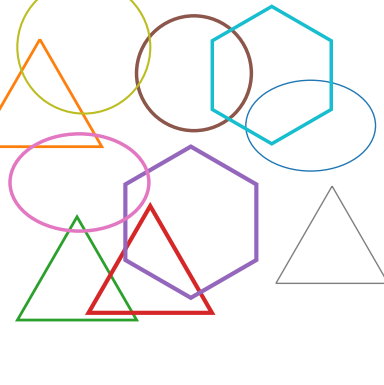[{"shape": "oval", "thickness": 1, "radius": 0.84, "center": [0.807, 0.674]}, {"shape": "triangle", "thickness": 2, "radius": 0.93, "center": [0.104, 0.712]}, {"shape": "triangle", "thickness": 2, "radius": 0.89, "center": [0.2, 0.258]}, {"shape": "triangle", "thickness": 3, "radius": 0.93, "center": [0.39, 0.28]}, {"shape": "hexagon", "thickness": 3, "radius": 0.98, "center": [0.496, 0.423]}, {"shape": "circle", "thickness": 2.5, "radius": 0.75, "center": [0.504, 0.81]}, {"shape": "oval", "thickness": 2.5, "radius": 0.9, "center": [0.206, 0.526]}, {"shape": "triangle", "thickness": 1, "radius": 0.84, "center": [0.863, 0.348]}, {"shape": "circle", "thickness": 1.5, "radius": 0.86, "center": [0.218, 0.878]}, {"shape": "hexagon", "thickness": 2.5, "radius": 0.89, "center": [0.706, 0.805]}]